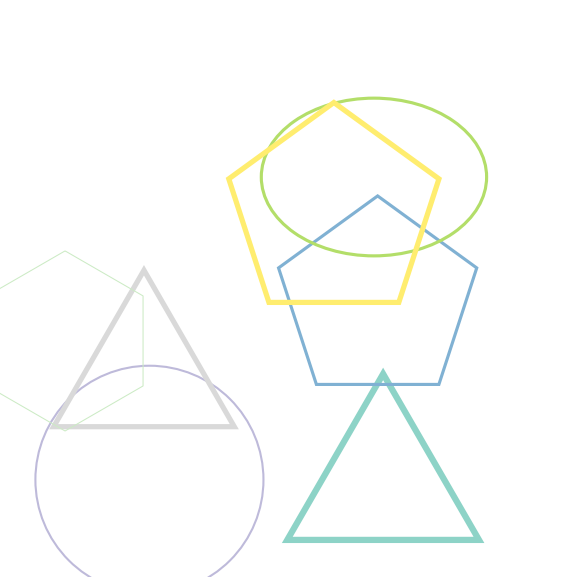[{"shape": "triangle", "thickness": 3, "radius": 0.96, "center": [0.663, 0.16]}, {"shape": "circle", "thickness": 1, "radius": 0.99, "center": [0.259, 0.168]}, {"shape": "pentagon", "thickness": 1.5, "radius": 0.9, "center": [0.654, 0.479]}, {"shape": "oval", "thickness": 1.5, "radius": 0.98, "center": [0.648, 0.693]}, {"shape": "triangle", "thickness": 2.5, "radius": 0.9, "center": [0.249, 0.351]}, {"shape": "hexagon", "thickness": 0.5, "radius": 0.78, "center": [0.113, 0.409]}, {"shape": "pentagon", "thickness": 2.5, "radius": 0.96, "center": [0.578, 0.63]}]